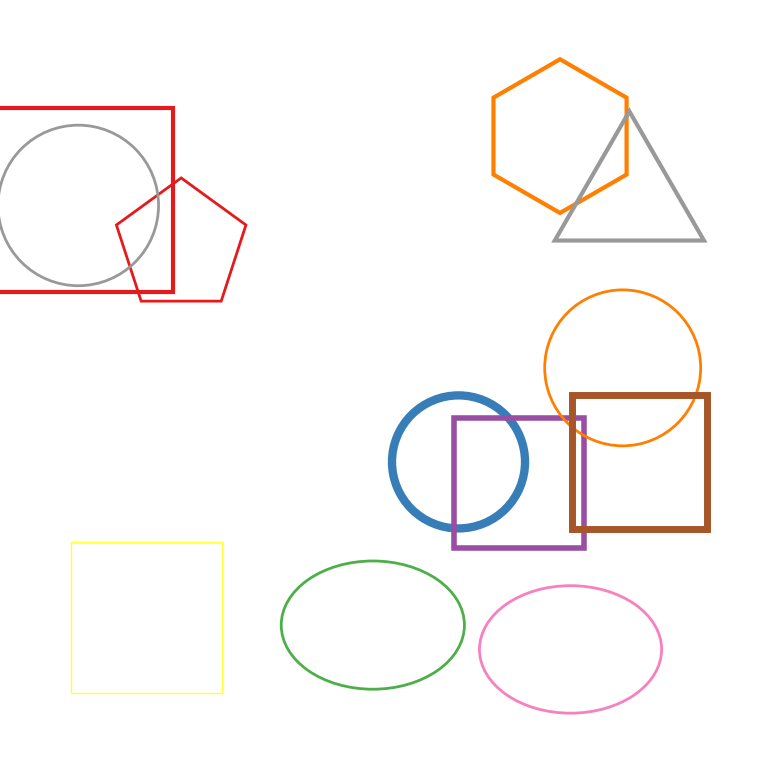[{"shape": "pentagon", "thickness": 1, "radius": 0.44, "center": [0.235, 0.68]}, {"shape": "square", "thickness": 1.5, "radius": 0.6, "center": [0.104, 0.74]}, {"shape": "circle", "thickness": 3, "radius": 0.43, "center": [0.595, 0.4]}, {"shape": "oval", "thickness": 1, "radius": 0.59, "center": [0.484, 0.188]}, {"shape": "square", "thickness": 2, "radius": 0.42, "center": [0.674, 0.373]}, {"shape": "hexagon", "thickness": 1.5, "radius": 0.5, "center": [0.727, 0.823]}, {"shape": "circle", "thickness": 1, "radius": 0.51, "center": [0.809, 0.522]}, {"shape": "square", "thickness": 0.5, "radius": 0.49, "center": [0.191, 0.198]}, {"shape": "square", "thickness": 2.5, "radius": 0.44, "center": [0.831, 0.399]}, {"shape": "oval", "thickness": 1, "radius": 0.59, "center": [0.741, 0.157]}, {"shape": "circle", "thickness": 1, "radius": 0.52, "center": [0.102, 0.733]}, {"shape": "triangle", "thickness": 1.5, "radius": 0.56, "center": [0.817, 0.744]}]